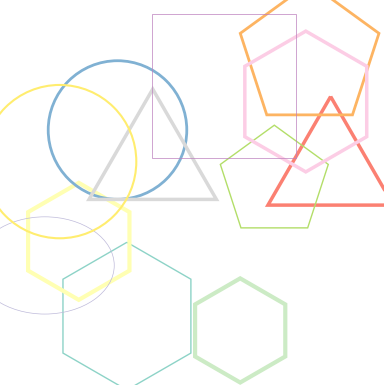[{"shape": "hexagon", "thickness": 1, "radius": 0.96, "center": [0.33, 0.179]}, {"shape": "hexagon", "thickness": 3, "radius": 0.76, "center": [0.205, 0.373]}, {"shape": "oval", "thickness": 0.5, "radius": 0.9, "center": [0.116, 0.311]}, {"shape": "triangle", "thickness": 2.5, "radius": 0.94, "center": [0.859, 0.561]}, {"shape": "circle", "thickness": 2, "radius": 0.9, "center": [0.305, 0.662]}, {"shape": "pentagon", "thickness": 2, "radius": 0.95, "center": [0.804, 0.855]}, {"shape": "pentagon", "thickness": 1, "radius": 0.74, "center": [0.713, 0.527]}, {"shape": "hexagon", "thickness": 2.5, "radius": 0.91, "center": [0.794, 0.736]}, {"shape": "triangle", "thickness": 2.5, "radius": 0.95, "center": [0.397, 0.578]}, {"shape": "square", "thickness": 0.5, "radius": 0.94, "center": [0.583, 0.776]}, {"shape": "hexagon", "thickness": 3, "radius": 0.68, "center": [0.624, 0.142]}, {"shape": "circle", "thickness": 1.5, "radius": 1.0, "center": [0.155, 0.58]}]